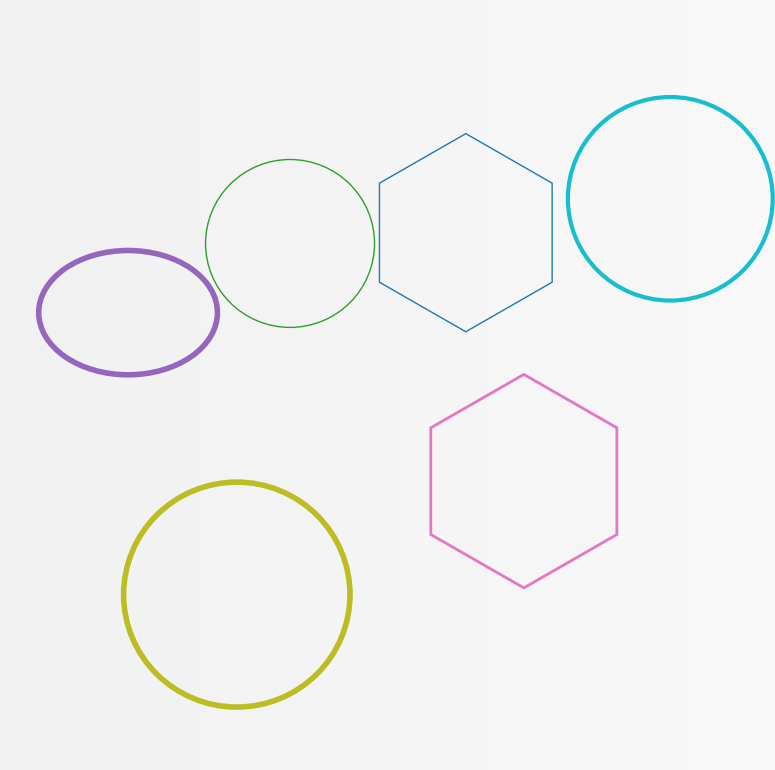[{"shape": "hexagon", "thickness": 0.5, "radius": 0.64, "center": [0.601, 0.698]}, {"shape": "circle", "thickness": 0.5, "radius": 0.55, "center": [0.374, 0.684]}, {"shape": "oval", "thickness": 2, "radius": 0.58, "center": [0.165, 0.594]}, {"shape": "hexagon", "thickness": 1, "radius": 0.69, "center": [0.676, 0.375]}, {"shape": "circle", "thickness": 2, "radius": 0.73, "center": [0.306, 0.228]}, {"shape": "circle", "thickness": 1.5, "radius": 0.66, "center": [0.865, 0.742]}]